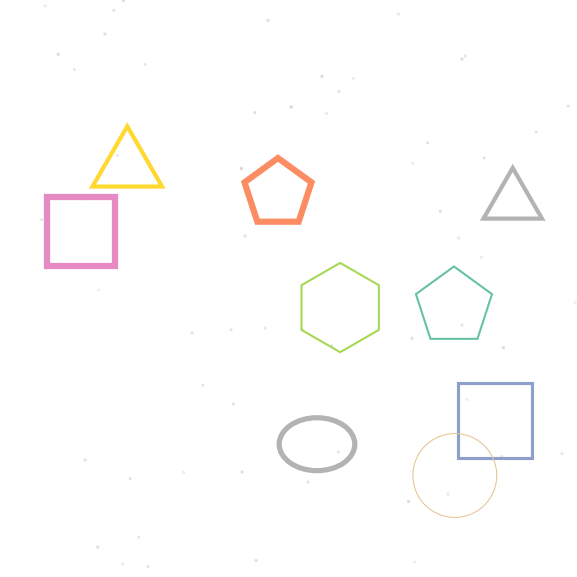[{"shape": "pentagon", "thickness": 1, "radius": 0.35, "center": [0.786, 0.468]}, {"shape": "pentagon", "thickness": 3, "radius": 0.3, "center": [0.481, 0.665]}, {"shape": "square", "thickness": 1.5, "radius": 0.32, "center": [0.857, 0.27]}, {"shape": "square", "thickness": 3, "radius": 0.3, "center": [0.14, 0.598]}, {"shape": "hexagon", "thickness": 1, "radius": 0.39, "center": [0.589, 0.467]}, {"shape": "triangle", "thickness": 2, "radius": 0.35, "center": [0.22, 0.711]}, {"shape": "circle", "thickness": 0.5, "radius": 0.36, "center": [0.788, 0.176]}, {"shape": "oval", "thickness": 2.5, "radius": 0.33, "center": [0.549, 0.23]}, {"shape": "triangle", "thickness": 2, "radius": 0.29, "center": [0.888, 0.65]}]